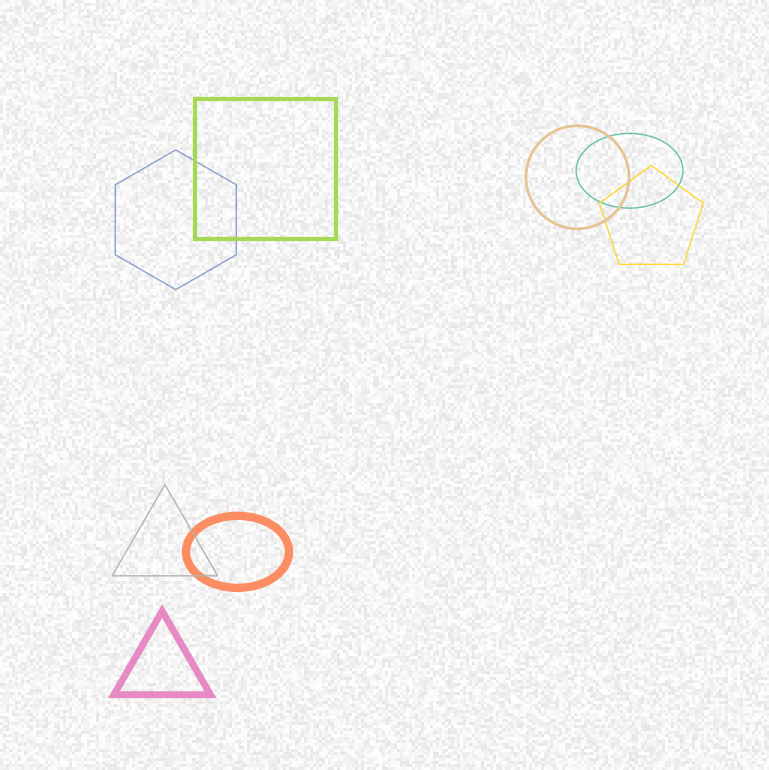[{"shape": "oval", "thickness": 0.5, "radius": 0.35, "center": [0.818, 0.778]}, {"shape": "oval", "thickness": 3, "radius": 0.33, "center": [0.308, 0.283]}, {"shape": "hexagon", "thickness": 0.5, "radius": 0.45, "center": [0.228, 0.715]}, {"shape": "triangle", "thickness": 2.5, "radius": 0.36, "center": [0.211, 0.134]}, {"shape": "square", "thickness": 1.5, "radius": 0.46, "center": [0.345, 0.781]}, {"shape": "pentagon", "thickness": 0.5, "radius": 0.35, "center": [0.846, 0.714]}, {"shape": "circle", "thickness": 1, "radius": 0.33, "center": [0.75, 0.77]}, {"shape": "triangle", "thickness": 0.5, "radius": 0.4, "center": [0.214, 0.292]}]